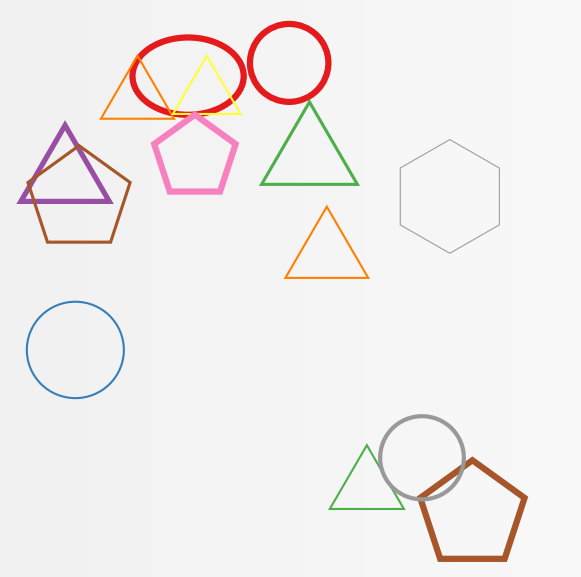[{"shape": "oval", "thickness": 3, "radius": 0.48, "center": [0.324, 0.867]}, {"shape": "circle", "thickness": 3, "radius": 0.34, "center": [0.498, 0.89]}, {"shape": "circle", "thickness": 1, "radius": 0.42, "center": [0.13, 0.393]}, {"shape": "triangle", "thickness": 1, "radius": 0.37, "center": [0.631, 0.155]}, {"shape": "triangle", "thickness": 1.5, "radius": 0.48, "center": [0.532, 0.727]}, {"shape": "triangle", "thickness": 2.5, "radius": 0.44, "center": [0.112, 0.694]}, {"shape": "triangle", "thickness": 1, "radius": 0.41, "center": [0.562, 0.559]}, {"shape": "triangle", "thickness": 1, "radius": 0.36, "center": [0.237, 0.83]}, {"shape": "triangle", "thickness": 1, "radius": 0.34, "center": [0.356, 0.835]}, {"shape": "pentagon", "thickness": 3, "radius": 0.47, "center": [0.813, 0.108]}, {"shape": "pentagon", "thickness": 1.5, "radius": 0.46, "center": [0.136, 0.655]}, {"shape": "pentagon", "thickness": 3, "radius": 0.37, "center": [0.335, 0.727]}, {"shape": "hexagon", "thickness": 0.5, "radius": 0.49, "center": [0.774, 0.659]}, {"shape": "circle", "thickness": 2, "radius": 0.36, "center": [0.726, 0.206]}]